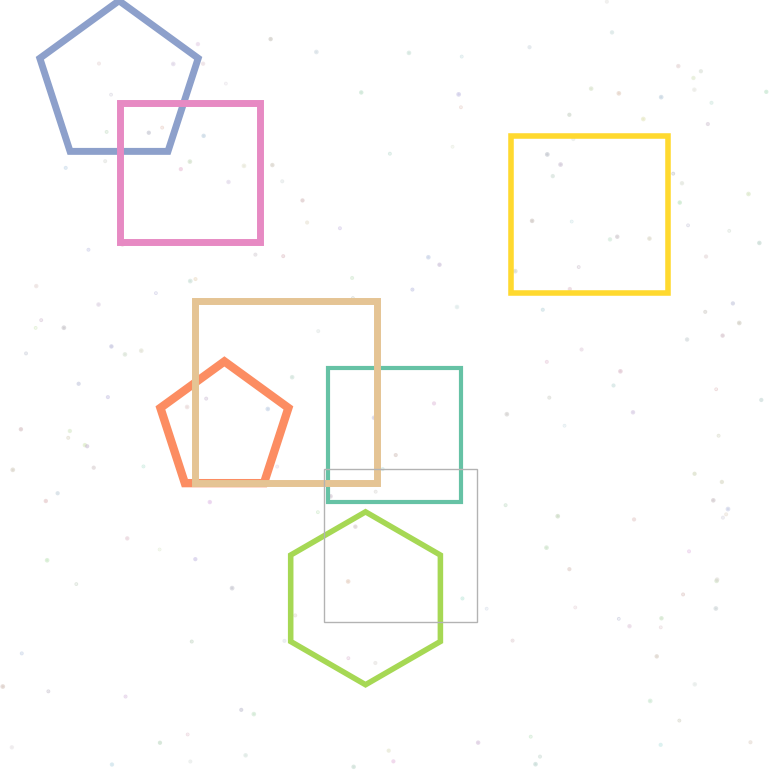[{"shape": "square", "thickness": 1.5, "radius": 0.43, "center": [0.512, 0.435]}, {"shape": "pentagon", "thickness": 3, "radius": 0.44, "center": [0.291, 0.443]}, {"shape": "pentagon", "thickness": 2.5, "radius": 0.54, "center": [0.155, 0.891]}, {"shape": "square", "thickness": 2.5, "radius": 0.45, "center": [0.247, 0.776]}, {"shape": "hexagon", "thickness": 2, "radius": 0.56, "center": [0.475, 0.223]}, {"shape": "square", "thickness": 2, "radius": 0.51, "center": [0.766, 0.721]}, {"shape": "square", "thickness": 2.5, "radius": 0.59, "center": [0.371, 0.491]}, {"shape": "square", "thickness": 0.5, "radius": 0.5, "center": [0.521, 0.291]}]